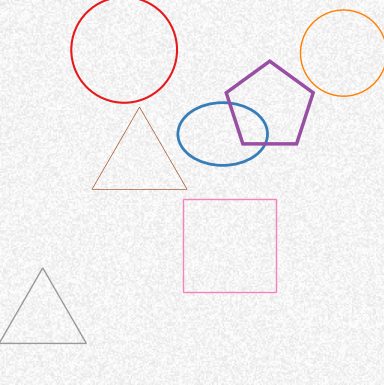[{"shape": "circle", "thickness": 1.5, "radius": 0.69, "center": [0.322, 0.87]}, {"shape": "oval", "thickness": 2, "radius": 0.58, "center": [0.578, 0.652]}, {"shape": "pentagon", "thickness": 2.5, "radius": 0.59, "center": [0.701, 0.722]}, {"shape": "circle", "thickness": 1, "radius": 0.56, "center": [0.892, 0.862]}, {"shape": "triangle", "thickness": 0.5, "radius": 0.71, "center": [0.362, 0.579]}, {"shape": "square", "thickness": 1, "radius": 0.6, "center": [0.596, 0.361]}, {"shape": "triangle", "thickness": 1, "radius": 0.65, "center": [0.111, 0.173]}]